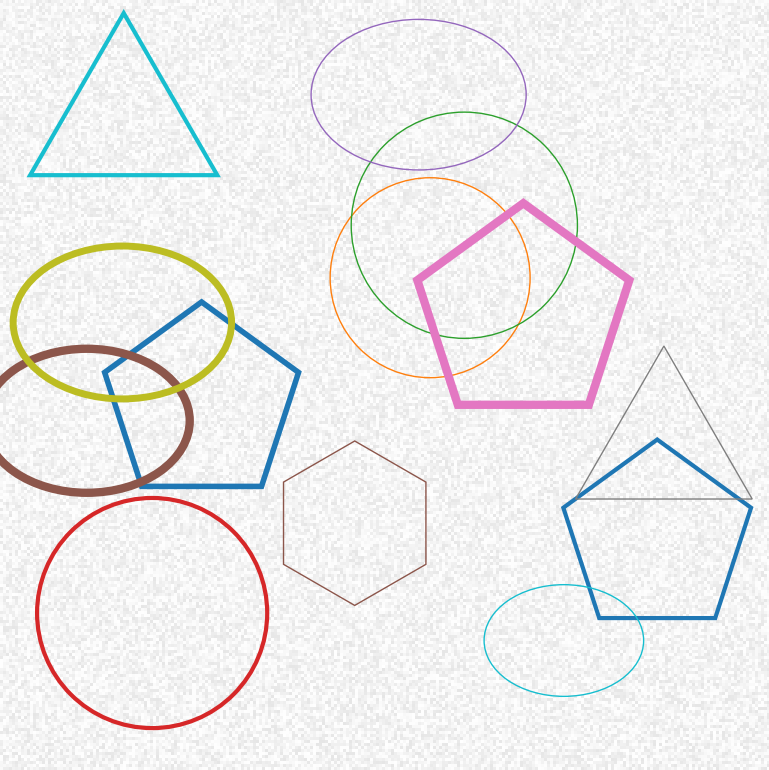[{"shape": "pentagon", "thickness": 2, "radius": 0.66, "center": [0.262, 0.475]}, {"shape": "pentagon", "thickness": 1.5, "radius": 0.64, "center": [0.854, 0.301]}, {"shape": "circle", "thickness": 0.5, "radius": 0.65, "center": [0.559, 0.639]}, {"shape": "circle", "thickness": 0.5, "radius": 0.73, "center": [0.603, 0.707]}, {"shape": "circle", "thickness": 1.5, "radius": 0.75, "center": [0.198, 0.204]}, {"shape": "oval", "thickness": 0.5, "radius": 0.7, "center": [0.544, 0.877]}, {"shape": "oval", "thickness": 3, "radius": 0.67, "center": [0.113, 0.454]}, {"shape": "hexagon", "thickness": 0.5, "radius": 0.53, "center": [0.461, 0.321]}, {"shape": "pentagon", "thickness": 3, "radius": 0.72, "center": [0.68, 0.591]}, {"shape": "triangle", "thickness": 0.5, "radius": 0.66, "center": [0.862, 0.418]}, {"shape": "oval", "thickness": 2.5, "radius": 0.71, "center": [0.159, 0.581]}, {"shape": "triangle", "thickness": 1.5, "radius": 0.7, "center": [0.161, 0.843]}, {"shape": "oval", "thickness": 0.5, "radius": 0.52, "center": [0.732, 0.168]}]